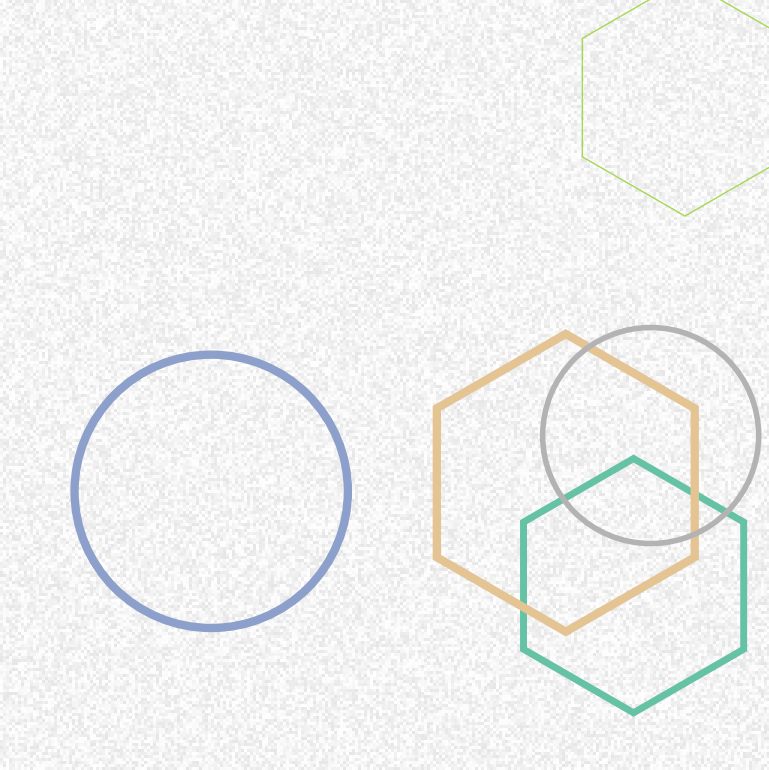[{"shape": "hexagon", "thickness": 2.5, "radius": 0.83, "center": [0.823, 0.239]}, {"shape": "circle", "thickness": 3, "radius": 0.89, "center": [0.274, 0.362]}, {"shape": "hexagon", "thickness": 0.5, "radius": 0.77, "center": [0.889, 0.873]}, {"shape": "hexagon", "thickness": 3, "radius": 0.97, "center": [0.735, 0.373]}, {"shape": "circle", "thickness": 2, "radius": 0.7, "center": [0.845, 0.434]}]